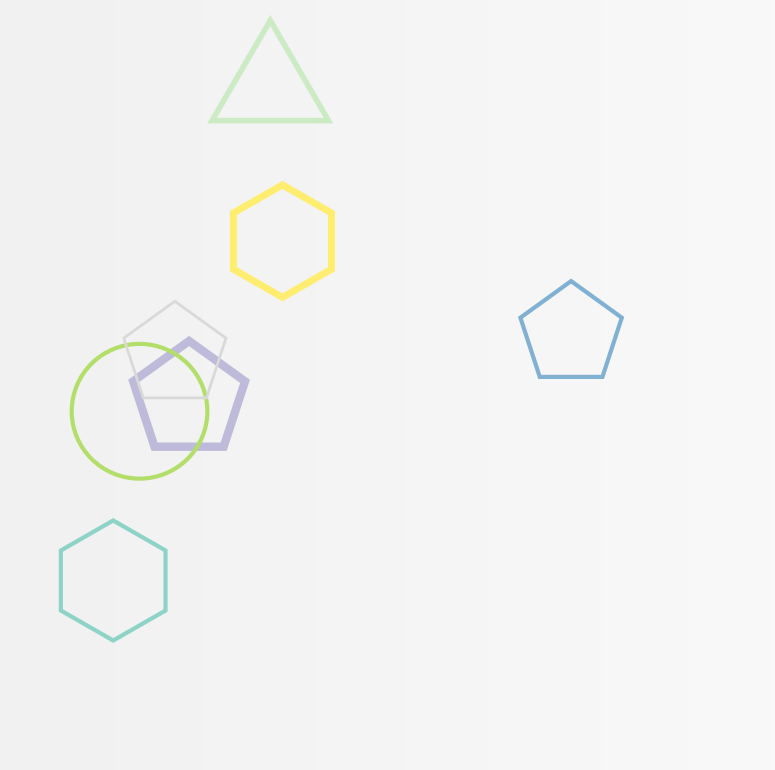[{"shape": "hexagon", "thickness": 1.5, "radius": 0.39, "center": [0.146, 0.246]}, {"shape": "pentagon", "thickness": 3, "radius": 0.38, "center": [0.244, 0.481]}, {"shape": "pentagon", "thickness": 1.5, "radius": 0.34, "center": [0.737, 0.566]}, {"shape": "circle", "thickness": 1.5, "radius": 0.44, "center": [0.18, 0.466]}, {"shape": "pentagon", "thickness": 1, "radius": 0.35, "center": [0.226, 0.539]}, {"shape": "triangle", "thickness": 2, "radius": 0.43, "center": [0.349, 0.887]}, {"shape": "hexagon", "thickness": 2.5, "radius": 0.37, "center": [0.364, 0.687]}]